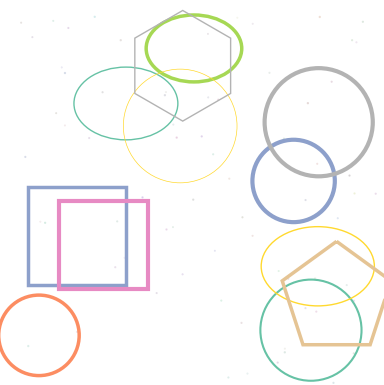[{"shape": "oval", "thickness": 1, "radius": 0.67, "center": [0.327, 0.731]}, {"shape": "circle", "thickness": 1.5, "radius": 0.66, "center": [0.808, 0.142]}, {"shape": "circle", "thickness": 2.5, "radius": 0.52, "center": [0.101, 0.129]}, {"shape": "square", "thickness": 2.5, "radius": 0.63, "center": [0.2, 0.386]}, {"shape": "circle", "thickness": 3, "radius": 0.54, "center": [0.763, 0.53]}, {"shape": "square", "thickness": 3, "radius": 0.57, "center": [0.269, 0.364]}, {"shape": "oval", "thickness": 2.5, "radius": 0.62, "center": [0.504, 0.874]}, {"shape": "oval", "thickness": 1, "radius": 0.73, "center": [0.825, 0.308]}, {"shape": "circle", "thickness": 0.5, "radius": 0.74, "center": [0.468, 0.673]}, {"shape": "pentagon", "thickness": 2.5, "radius": 0.74, "center": [0.874, 0.225]}, {"shape": "circle", "thickness": 3, "radius": 0.7, "center": [0.828, 0.683]}, {"shape": "hexagon", "thickness": 1, "radius": 0.72, "center": [0.475, 0.829]}]